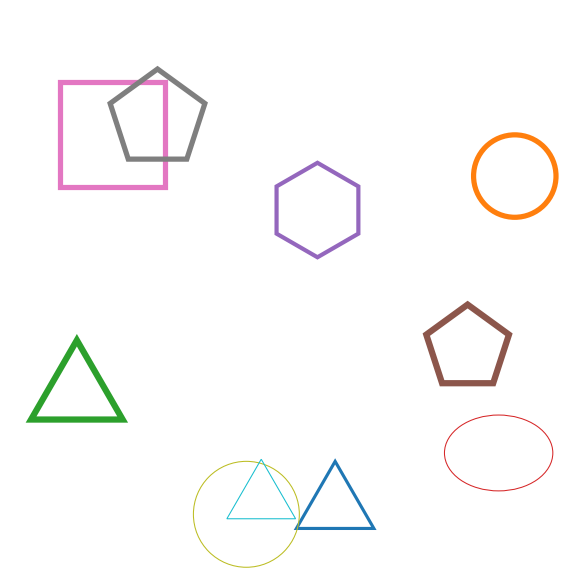[{"shape": "triangle", "thickness": 1.5, "radius": 0.39, "center": [0.58, 0.123]}, {"shape": "circle", "thickness": 2.5, "radius": 0.36, "center": [0.891, 0.694]}, {"shape": "triangle", "thickness": 3, "radius": 0.46, "center": [0.133, 0.318]}, {"shape": "oval", "thickness": 0.5, "radius": 0.47, "center": [0.863, 0.215]}, {"shape": "hexagon", "thickness": 2, "radius": 0.41, "center": [0.55, 0.635]}, {"shape": "pentagon", "thickness": 3, "radius": 0.38, "center": [0.81, 0.396]}, {"shape": "square", "thickness": 2.5, "radius": 0.45, "center": [0.196, 0.766]}, {"shape": "pentagon", "thickness": 2.5, "radius": 0.43, "center": [0.273, 0.793]}, {"shape": "circle", "thickness": 0.5, "radius": 0.46, "center": [0.427, 0.109]}, {"shape": "triangle", "thickness": 0.5, "radius": 0.34, "center": [0.452, 0.135]}]